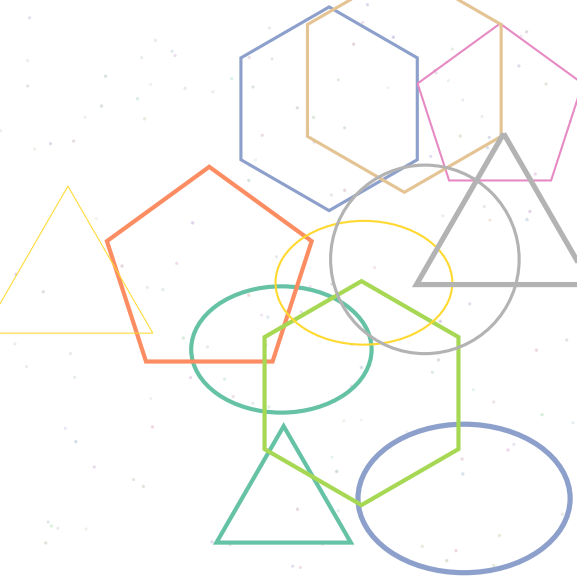[{"shape": "triangle", "thickness": 2, "radius": 0.67, "center": [0.491, 0.127]}, {"shape": "oval", "thickness": 2, "radius": 0.78, "center": [0.487, 0.394]}, {"shape": "pentagon", "thickness": 2, "radius": 0.93, "center": [0.362, 0.524]}, {"shape": "oval", "thickness": 2.5, "radius": 0.92, "center": [0.804, 0.136]}, {"shape": "hexagon", "thickness": 1.5, "radius": 0.88, "center": [0.57, 0.811]}, {"shape": "pentagon", "thickness": 1, "radius": 0.75, "center": [0.866, 0.808]}, {"shape": "hexagon", "thickness": 2, "radius": 0.97, "center": [0.626, 0.318]}, {"shape": "oval", "thickness": 1, "radius": 0.77, "center": [0.63, 0.51]}, {"shape": "triangle", "thickness": 0.5, "radius": 0.85, "center": [0.118, 0.507]}, {"shape": "hexagon", "thickness": 1.5, "radius": 0.97, "center": [0.7, 0.86]}, {"shape": "circle", "thickness": 1.5, "radius": 0.82, "center": [0.736, 0.55]}, {"shape": "triangle", "thickness": 2.5, "radius": 0.87, "center": [0.872, 0.594]}]